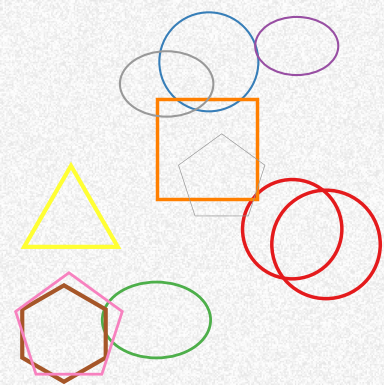[{"shape": "circle", "thickness": 2.5, "radius": 0.7, "center": [0.847, 0.365]}, {"shape": "circle", "thickness": 2.5, "radius": 0.64, "center": [0.759, 0.405]}, {"shape": "circle", "thickness": 1.5, "radius": 0.64, "center": [0.542, 0.839]}, {"shape": "oval", "thickness": 2, "radius": 0.7, "center": [0.406, 0.169]}, {"shape": "oval", "thickness": 1.5, "radius": 0.54, "center": [0.771, 0.881]}, {"shape": "square", "thickness": 2.5, "radius": 0.64, "center": [0.538, 0.613]}, {"shape": "triangle", "thickness": 3, "radius": 0.7, "center": [0.184, 0.429]}, {"shape": "hexagon", "thickness": 3, "radius": 0.63, "center": [0.166, 0.134]}, {"shape": "pentagon", "thickness": 2, "radius": 0.73, "center": [0.179, 0.146]}, {"shape": "oval", "thickness": 1.5, "radius": 0.61, "center": [0.433, 0.782]}, {"shape": "pentagon", "thickness": 0.5, "radius": 0.59, "center": [0.576, 0.535]}]